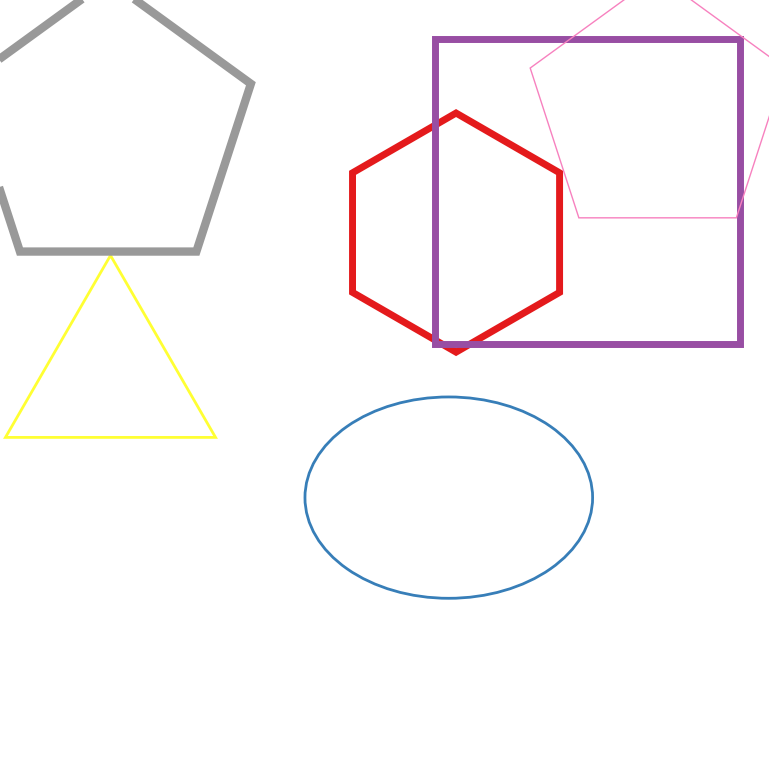[{"shape": "hexagon", "thickness": 2.5, "radius": 0.78, "center": [0.592, 0.698]}, {"shape": "oval", "thickness": 1, "radius": 0.93, "center": [0.583, 0.354]}, {"shape": "square", "thickness": 2.5, "radius": 0.99, "center": [0.763, 0.751]}, {"shape": "triangle", "thickness": 1, "radius": 0.79, "center": [0.144, 0.511]}, {"shape": "pentagon", "thickness": 0.5, "radius": 0.87, "center": [0.854, 0.858]}, {"shape": "pentagon", "thickness": 3, "radius": 0.97, "center": [0.14, 0.831]}]